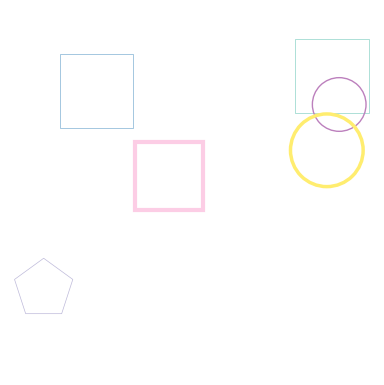[{"shape": "square", "thickness": 0.5, "radius": 0.48, "center": [0.862, 0.802]}, {"shape": "pentagon", "thickness": 0.5, "radius": 0.4, "center": [0.113, 0.25]}, {"shape": "square", "thickness": 0.5, "radius": 0.47, "center": [0.251, 0.764]}, {"shape": "square", "thickness": 3, "radius": 0.44, "center": [0.44, 0.544]}, {"shape": "circle", "thickness": 1, "radius": 0.35, "center": [0.881, 0.729]}, {"shape": "circle", "thickness": 2.5, "radius": 0.47, "center": [0.849, 0.61]}]